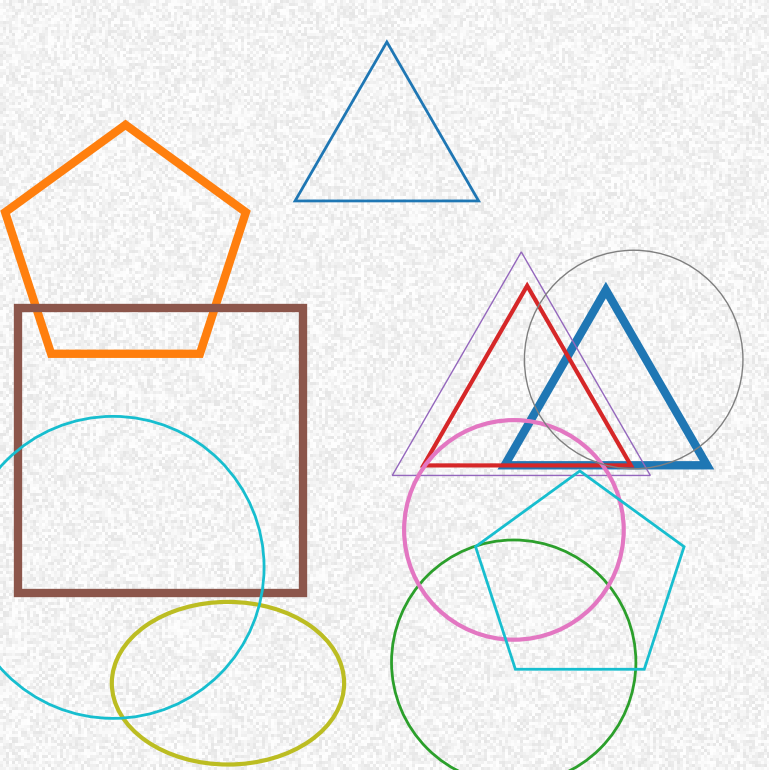[{"shape": "triangle", "thickness": 3, "radius": 0.76, "center": [0.787, 0.472]}, {"shape": "triangle", "thickness": 1, "radius": 0.69, "center": [0.502, 0.808]}, {"shape": "pentagon", "thickness": 3, "radius": 0.82, "center": [0.163, 0.674]}, {"shape": "circle", "thickness": 1, "radius": 0.79, "center": [0.667, 0.14]}, {"shape": "triangle", "thickness": 1.5, "radius": 0.78, "center": [0.685, 0.473]}, {"shape": "triangle", "thickness": 0.5, "radius": 0.97, "center": [0.677, 0.479]}, {"shape": "square", "thickness": 3, "radius": 0.93, "center": [0.208, 0.415]}, {"shape": "circle", "thickness": 1.5, "radius": 0.71, "center": [0.667, 0.312]}, {"shape": "circle", "thickness": 0.5, "radius": 0.71, "center": [0.823, 0.533]}, {"shape": "oval", "thickness": 1.5, "radius": 0.75, "center": [0.296, 0.113]}, {"shape": "circle", "thickness": 1, "radius": 0.98, "center": [0.147, 0.263]}, {"shape": "pentagon", "thickness": 1, "radius": 0.71, "center": [0.753, 0.246]}]